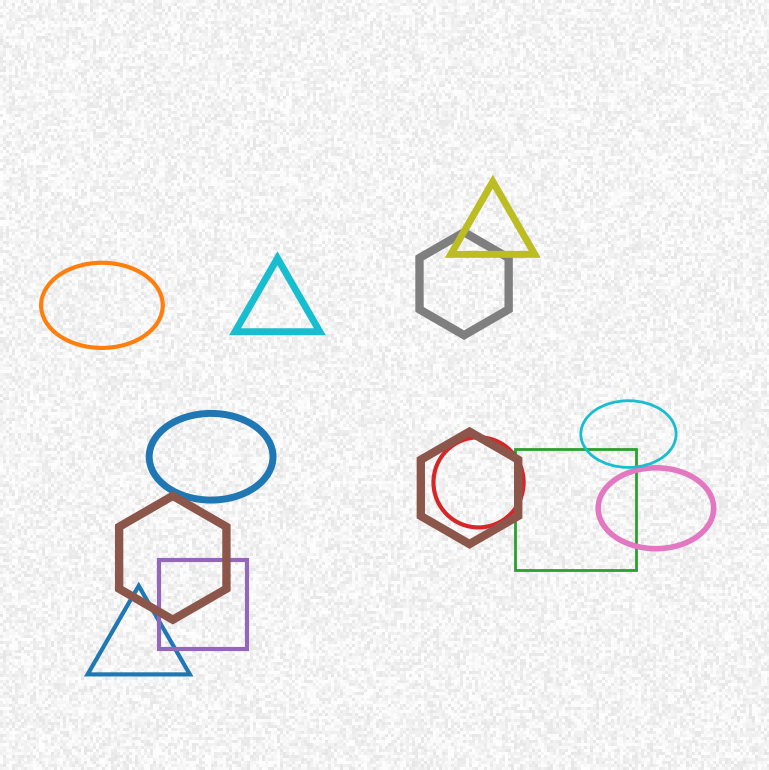[{"shape": "oval", "thickness": 2.5, "radius": 0.4, "center": [0.274, 0.407]}, {"shape": "triangle", "thickness": 1.5, "radius": 0.38, "center": [0.18, 0.162]}, {"shape": "oval", "thickness": 1.5, "radius": 0.39, "center": [0.132, 0.603]}, {"shape": "square", "thickness": 1, "radius": 0.39, "center": [0.747, 0.338]}, {"shape": "circle", "thickness": 1.5, "radius": 0.29, "center": [0.621, 0.374]}, {"shape": "square", "thickness": 1.5, "radius": 0.29, "center": [0.264, 0.215]}, {"shape": "hexagon", "thickness": 3, "radius": 0.37, "center": [0.61, 0.366]}, {"shape": "hexagon", "thickness": 3, "radius": 0.4, "center": [0.224, 0.276]}, {"shape": "oval", "thickness": 2, "radius": 0.37, "center": [0.852, 0.34]}, {"shape": "hexagon", "thickness": 3, "radius": 0.33, "center": [0.603, 0.632]}, {"shape": "triangle", "thickness": 2.5, "radius": 0.31, "center": [0.64, 0.701]}, {"shape": "triangle", "thickness": 2.5, "radius": 0.32, "center": [0.36, 0.601]}, {"shape": "oval", "thickness": 1, "radius": 0.31, "center": [0.816, 0.436]}]